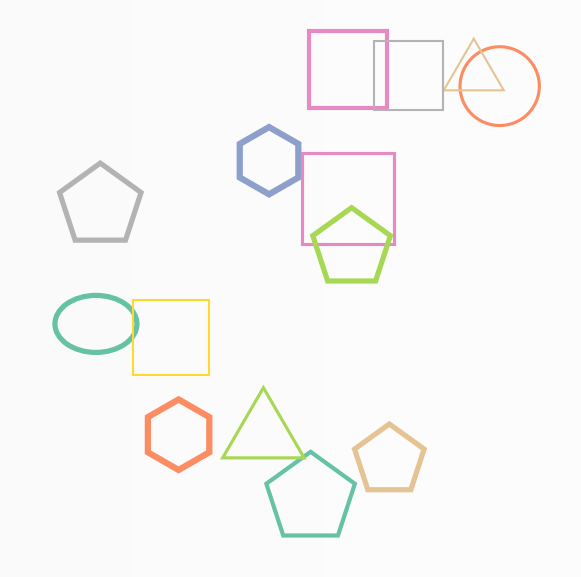[{"shape": "oval", "thickness": 2.5, "radius": 0.35, "center": [0.165, 0.438]}, {"shape": "pentagon", "thickness": 2, "radius": 0.4, "center": [0.534, 0.137]}, {"shape": "circle", "thickness": 1.5, "radius": 0.34, "center": [0.86, 0.85]}, {"shape": "hexagon", "thickness": 3, "radius": 0.31, "center": [0.307, 0.246]}, {"shape": "hexagon", "thickness": 3, "radius": 0.29, "center": [0.463, 0.721]}, {"shape": "square", "thickness": 2, "radius": 0.33, "center": [0.599, 0.879]}, {"shape": "square", "thickness": 1.5, "radius": 0.4, "center": [0.599, 0.655]}, {"shape": "pentagon", "thickness": 2.5, "radius": 0.35, "center": [0.605, 0.569]}, {"shape": "triangle", "thickness": 1.5, "radius": 0.4, "center": [0.453, 0.247]}, {"shape": "square", "thickness": 1, "radius": 0.32, "center": [0.294, 0.415]}, {"shape": "pentagon", "thickness": 2.5, "radius": 0.31, "center": [0.67, 0.202]}, {"shape": "triangle", "thickness": 1, "radius": 0.3, "center": [0.815, 0.873]}, {"shape": "square", "thickness": 1, "radius": 0.3, "center": [0.703, 0.869]}, {"shape": "pentagon", "thickness": 2.5, "radius": 0.37, "center": [0.173, 0.643]}]